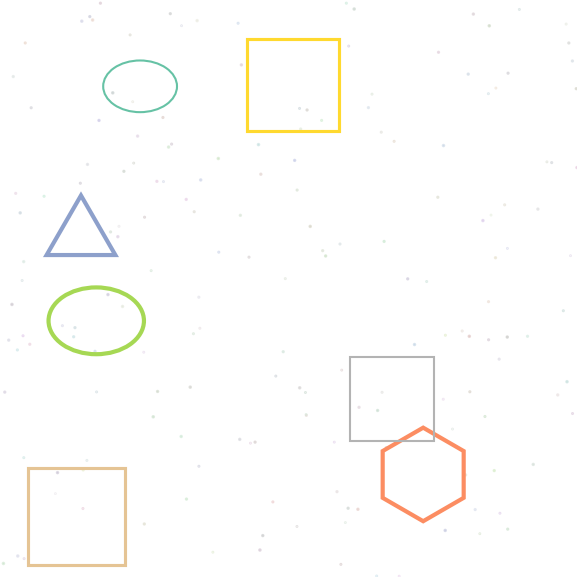[{"shape": "oval", "thickness": 1, "radius": 0.32, "center": [0.243, 0.85]}, {"shape": "hexagon", "thickness": 2, "radius": 0.4, "center": [0.733, 0.178]}, {"shape": "triangle", "thickness": 2, "radius": 0.34, "center": [0.14, 0.592]}, {"shape": "oval", "thickness": 2, "radius": 0.41, "center": [0.167, 0.444]}, {"shape": "square", "thickness": 1.5, "radius": 0.4, "center": [0.507, 0.852]}, {"shape": "square", "thickness": 1.5, "radius": 0.42, "center": [0.132, 0.105]}, {"shape": "square", "thickness": 1, "radius": 0.37, "center": [0.678, 0.308]}]